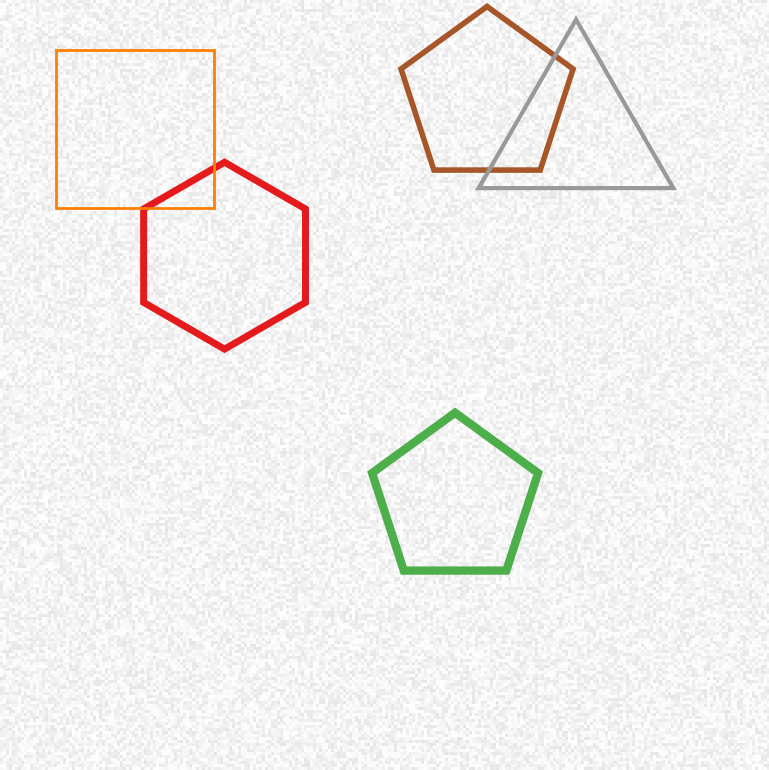[{"shape": "hexagon", "thickness": 2.5, "radius": 0.61, "center": [0.292, 0.668]}, {"shape": "pentagon", "thickness": 3, "radius": 0.57, "center": [0.591, 0.351]}, {"shape": "square", "thickness": 1, "radius": 0.51, "center": [0.176, 0.833]}, {"shape": "pentagon", "thickness": 2, "radius": 0.59, "center": [0.633, 0.874]}, {"shape": "triangle", "thickness": 1.5, "radius": 0.73, "center": [0.748, 0.829]}]